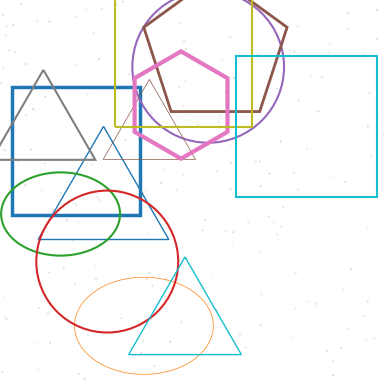[{"shape": "square", "thickness": 2.5, "radius": 0.83, "center": [0.199, 0.609]}, {"shape": "triangle", "thickness": 1, "radius": 0.98, "center": [0.269, 0.476]}, {"shape": "oval", "thickness": 0.5, "radius": 0.9, "center": [0.374, 0.154]}, {"shape": "oval", "thickness": 1.5, "radius": 0.77, "center": [0.157, 0.444]}, {"shape": "circle", "thickness": 1.5, "radius": 0.92, "center": [0.279, 0.321]}, {"shape": "circle", "thickness": 1.5, "radius": 0.99, "center": [0.541, 0.826]}, {"shape": "triangle", "thickness": 0.5, "radius": 0.69, "center": [0.388, 0.655]}, {"shape": "pentagon", "thickness": 2, "radius": 0.98, "center": [0.56, 0.869]}, {"shape": "hexagon", "thickness": 3, "radius": 0.7, "center": [0.47, 0.727]}, {"shape": "triangle", "thickness": 1.5, "radius": 0.78, "center": [0.113, 0.663]}, {"shape": "square", "thickness": 1.5, "radius": 0.89, "center": [0.477, 0.846]}, {"shape": "triangle", "thickness": 1, "radius": 0.85, "center": [0.481, 0.163]}, {"shape": "square", "thickness": 1.5, "radius": 0.92, "center": [0.795, 0.672]}]